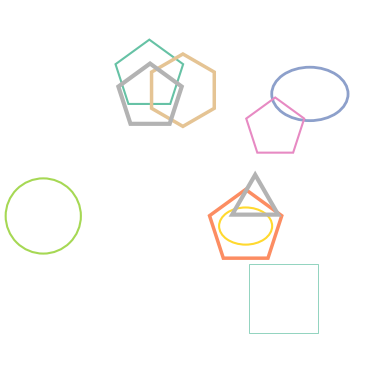[{"shape": "pentagon", "thickness": 1.5, "radius": 0.46, "center": [0.388, 0.805]}, {"shape": "square", "thickness": 0.5, "radius": 0.45, "center": [0.737, 0.225]}, {"shape": "pentagon", "thickness": 2.5, "radius": 0.49, "center": [0.638, 0.409]}, {"shape": "oval", "thickness": 2, "radius": 0.5, "center": [0.805, 0.756]}, {"shape": "pentagon", "thickness": 1.5, "radius": 0.4, "center": [0.715, 0.668]}, {"shape": "circle", "thickness": 1.5, "radius": 0.49, "center": [0.112, 0.439]}, {"shape": "oval", "thickness": 1.5, "radius": 0.34, "center": [0.638, 0.413]}, {"shape": "hexagon", "thickness": 2.5, "radius": 0.47, "center": [0.475, 0.766]}, {"shape": "triangle", "thickness": 3, "radius": 0.34, "center": [0.663, 0.477]}, {"shape": "pentagon", "thickness": 3, "radius": 0.43, "center": [0.39, 0.748]}]